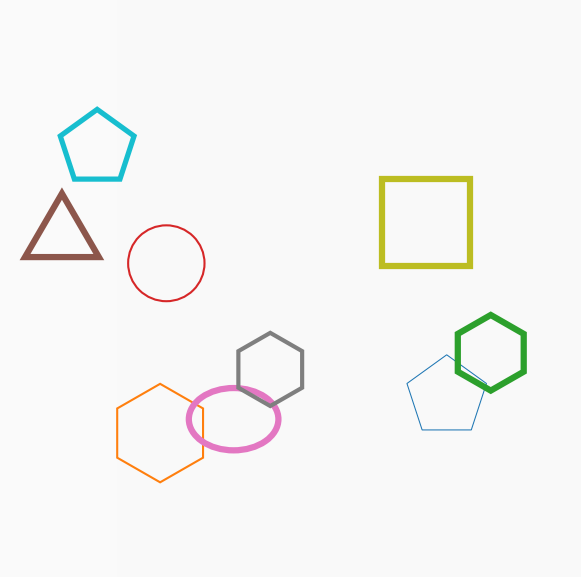[{"shape": "pentagon", "thickness": 0.5, "radius": 0.36, "center": [0.769, 0.313]}, {"shape": "hexagon", "thickness": 1, "radius": 0.43, "center": [0.275, 0.249]}, {"shape": "hexagon", "thickness": 3, "radius": 0.33, "center": [0.844, 0.388]}, {"shape": "circle", "thickness": 1, "radius": 0.33, "center": [0.286, 0.543]}, {"shape": "triangle", "thickness": 3, "radius": 0.37, "center": [0.107, 0.591]}, {"shape": "oval", "thickness": 3, "radius": 0.39, "center": [0.402, 0.273]}, {"shape": "hexagon", "thickness": 2, "radius": 0.32, "center": [0.465, 0.359]}, {"shape": "square", "thickness": 3, "radius": 0.38, "center": [0.733, 0.613]}, {"shape": "pentagon", "thickness": 2.5, "radius": 0.33, "center": [0.167, 0.743]}]